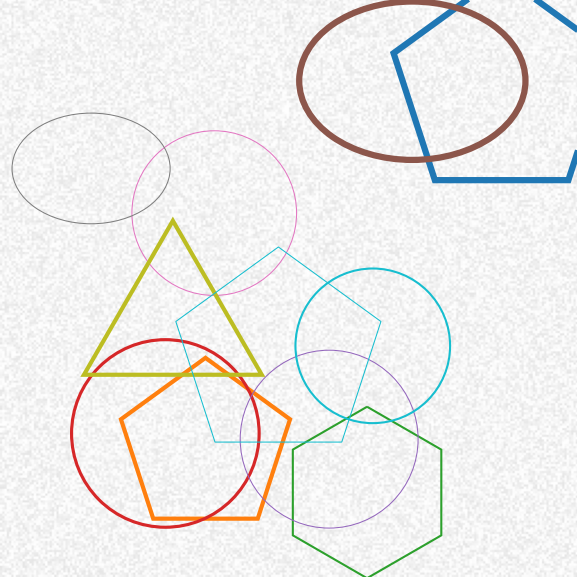[{"shape": "pentagon", "thickness": 3, "radius": 0.98, "center": [0.869, 0.846]}, {"shape": "pentagon", "thickness": 2, "radius": 0.77, "center": [0.356, 0.226]}, {"shape": "hexagon", "thickness": 1, "radius": 0.74, "center": [0.636, 0.146]}, {"shape": "circle", "thickness": 1.5, "radius": 0.81, "center": [0.286, 0.249]}, {"shape": "circle", "thickness": 0.5, "radius": 0.77, "center": [0.57, 0.239]}, {"shape": "oval", "thickness": 3, "radius": 0.98, "center": [0.714, 0.859]}, {"shape": "circle", "thickness": 0.5, "radius": 0.71, "center": [0.371, 0.63]}, {"shape": "oval", "thickness": 0.5, "radius": 0.68, "center": [0.158, 0.707]}, {"shape": "triangle", "thickness": 2, "radius": 0.89, "center": [0.299, 0.439]}, {"shape": "pentagon", "thickness": 0.5, "radius": 0.93, "center": [0.482, 0.385]}, {"shape": "circle", "thickness": 1, "radius": 0.67, "center": [0.646, 0.4]}]